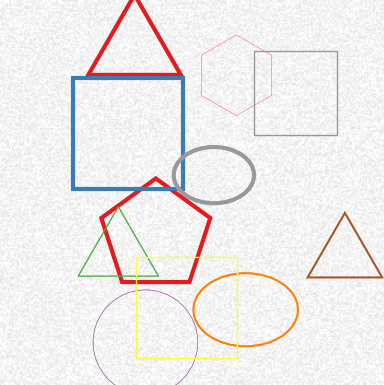[{"shape": "pentagon", "thickness": 3, "radius": 0.74, "center": [0.405, 0.388]}, {"shape": "triangle", "thickness": 3, "radius": 0.69, "center": [0.35, 0.875]}, {"shape": "square", "thickness": 3, "radius": 0.72, "center": [0.332, 0.653]}, {"shape": "triangle", "thickness": 1, "radius": 0.6, "center": [0.307, 0.343]}, {"shape": "circle", "thickness": 0.5, "radius": 0.68, "center": [0.378, 0.111]}, {"shape": "oval", "thickness": 1.5, "radius": 0.68, "center": [0.638, 0.195]}, {"shape": "square", "thickness": 1, "radius": 0.65, "center": [0.485, 0.202]}, {"shape": "triangle", "thickness": 1.5, "radius": 0.56, "center": [0.896, 0.335]}, {"shape": "hexagon", "thickness": 0.5, "radius": 0.52, "center": [0.614, 0.804]}, {"shape": "square", "thickness": 1, "radius": 0.54, "center": [0.768, 0.757]}, {"shape": "oval", "thickness": 3, "radius": 0.52, "center": [0.555, 0.545]}]